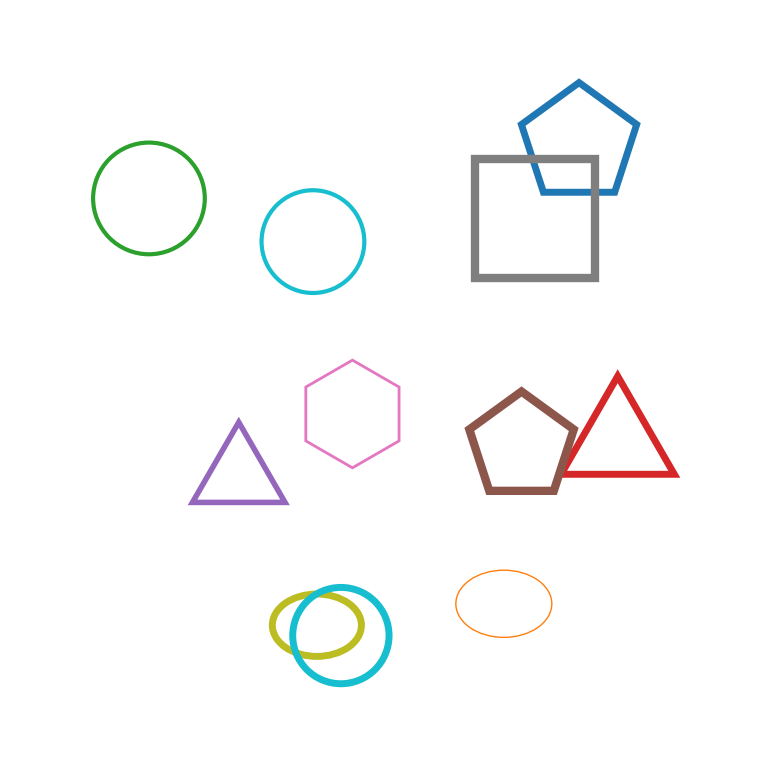[{"shape": "pentagon", "thickness": 2.5, "radius": 0.39, "center": [0.752, 0.814]}, {"shape": "oval", "thickness": 0.5, "radius": 0.31, "center": [0.654, 0.216]}, {"shape": "circle", "thickness": 1.5, "radius": 0.36, "center": [0.193, 0.742]}, {"shape": "triangle", "thickness": 2.5, "radius": 0.42, "center": [0.802, 0.426]}, {"shape": "triangle", "thickness": 2, "radius": 0.35, "center": [0.31, 0.382]}, {"shape": "pentagon", "thickness": 3, "radius": 0.36, "center": [0.677, 0.42]}, {"shape": "hexagon", "thickness": 1, "radius": 0.35, "center": [0.458, 0.462]}, {"shape": "square", "thickness": 3, "radius": 0.39, "center": [0.695, 0.716]}, {"shape": "oval", "thickness": 2.5, "radius": 0.29, "center": [0.412, 0.188]}, {"shape": "circle", "thickness": 2.5, "radius": 0.31, "center": [0.443, 0.175]}, {"shape": "circle", "thickness": 1.5, "radius": 0.33, "center": [0.406, 0.686]}]